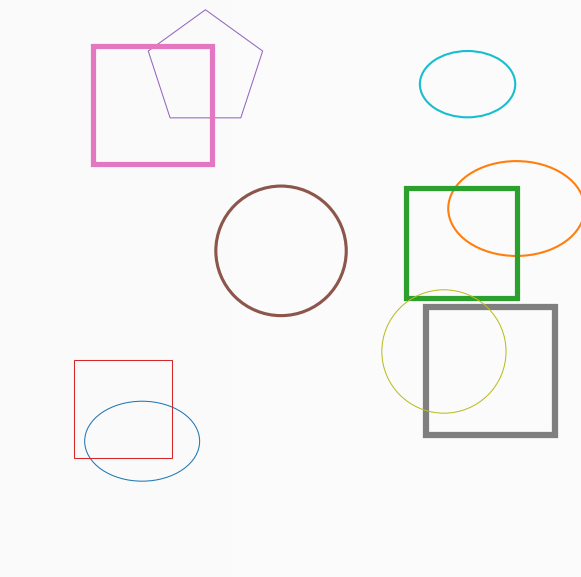[{"shape": "oval", "thickness": 0.5, "radius": 0.49, "center": [0.245, 0.235]}, {"shape": "oval", "thickness": 1, "radius": 0.59, "center": [0.888, 0.638]}, {"shape": "square", "thickness": 2.5, "radius": 0.48, "center": [0.794, 0.578]}, {"shape": "square", "thickness": 0.5, "radius": 0.42, "center": [0.212, 0.291]}, {"shape": "pentagon", "thickness": 0.5, "radius": 0.52, "center": [0.353, 0.879]}, {"shape": "circle", "thickness": 1.5, "radius": 0.56, "center": [0.483, 0.565]}, {"shape": "square", "thickness": 2.5, "radius": 0.51, "center": [0.262, 0.817]}, {"shape": "square", "thickness": 3, "radius": 0.55, "center": [0.844, 0.357]}, {"shape": "circle", "thickness": 0.5, "radius": 0.53, "center": [0.764, 0.39]}, {"shape": "oval", "thickness": 1, "radius": 0.41, "center": [0.804, 0.853]}]